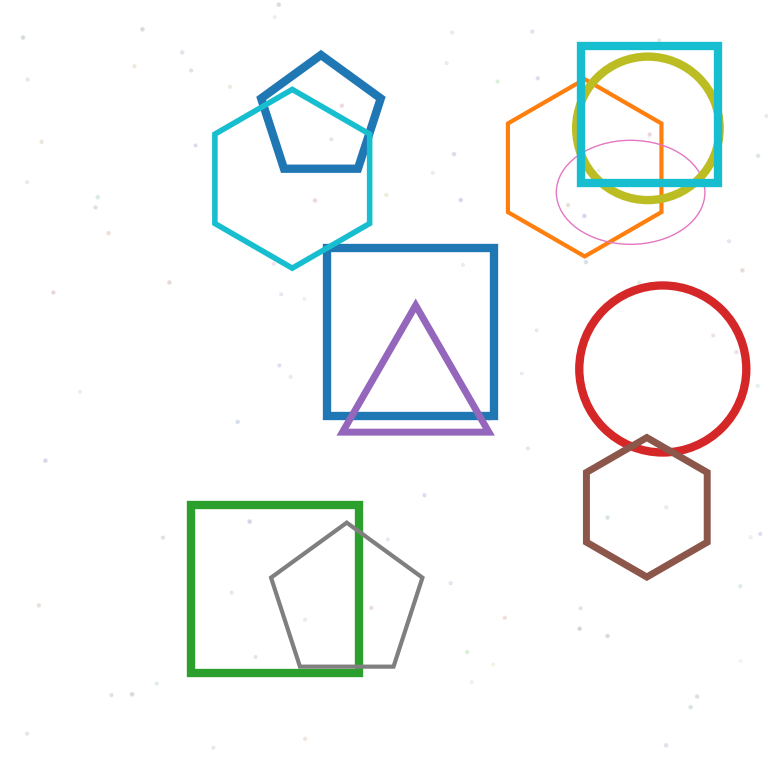[{"shape": "square", "thickness": 3, "radius": 0.54, "center": [0.533, 0.568]}, {"shape": "pentagon", "thickness": 3, "radius": 0.41, "center": [0.417, 0.847]}, {"shape": "hexagon", "thickness": 1.5, "radius": 0.58, "center": [0.759, 0.782]}, {"shape": "square", "thickness": 3, "radius": 0.55, "center": [0.357, 0.235]}, {"shape": "circle", "thickness": 3, "radius": 0.54, "center": [0.861, 0.521]}, {"shape": "triangle", "thickness": 2.5, "radius": 0.55, "center": [0.54, 0.494]}, {"shape": "hexagon", "thickness": 2.5, "radius": 0.45, "center": [0.84, 0.341]}, {"shape": "oval", "thickness": 0.5, "radius": 0.48, "center": [0.819, 0.75]}, {"shape": "pentagon", "thickness": 1.5, "radius": 0.52, "center": [0.45, 0.218]}, {"shape": "circle", "thickness": 3, "radius": 0.47, "center": [0.841, 0.833]}, {"shape": "square", "thickness": 3, "radius": 0.45, "center": [0.843, 0.852]}, {"shape": "hexagon", "thickness": 2, "radius": 0.58, "center": [0.38, 0.768]}]